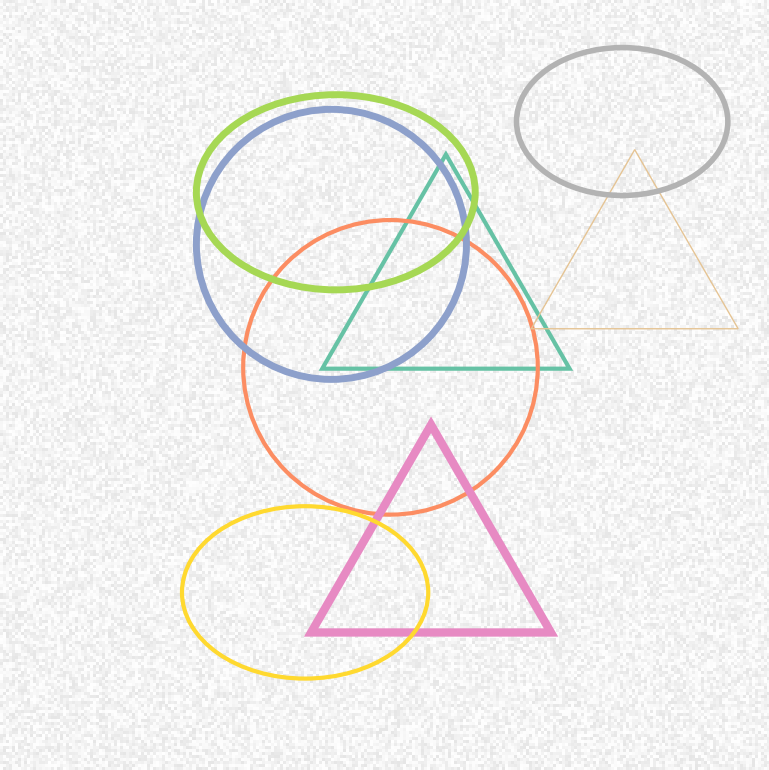[{"shape": "triangle", "thickness": 1.5, "radius": 0.93, "center": [0.579, 0.614]}, {"shape": "circle", "thickness": 1.5, "radius": 0.96, "center": [0.507, 0.523]}, {"shape": "circle", "thickness": 2.5, "radius": 0.88, "center": [0.43, 0.683]}, {"shape": "triangle", "thickness": 3, "radius": 0.9, "center": [0.56, 0.269]}, {"shape": "oval", "thickness": 2.5, "radius": 0.91, "center": [0.436, 0.75]}, {"shape": "oval", "thickness": 1.5, "radius": 0.8, "center": [0.396, 0.231]}, {"shape": "triangle", "thickness": 0.5, "radius": 0.78, "center": [0.824, 0.651]}, {"shape": "oval", "thickness": 2, "radius": 0.69, "center": [0.808, 0.842]}]